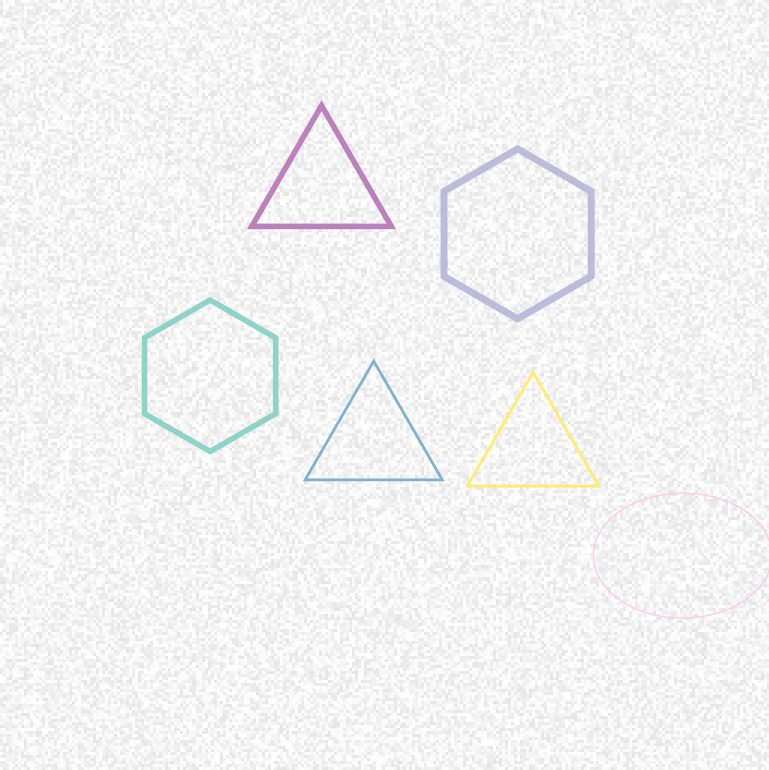[{"shape": "hexagon", "thickness": 2, "radius": 0.49, "center": [0.273, 0.512]}, {"shape": "hexagon", "thickness": 2.5, "radius": 0.55, "center": [0.672, 0.696]}, {"shape": "triangle", "thickness": 1, "radius": 0.51, "center": [0.485, 0.428]}, {"shape": "oval", "thickness": 0.5, "radius": 0.58, "center": [0.887, 0.278]}, {"shape": "triangle", "thickness": 2, "radius": 0.52, "center": [0.418, 0.758]}, {"shape": "triangle", "thickness": 1, "radius": 0.49, "center": [0.692, 0.418]}]